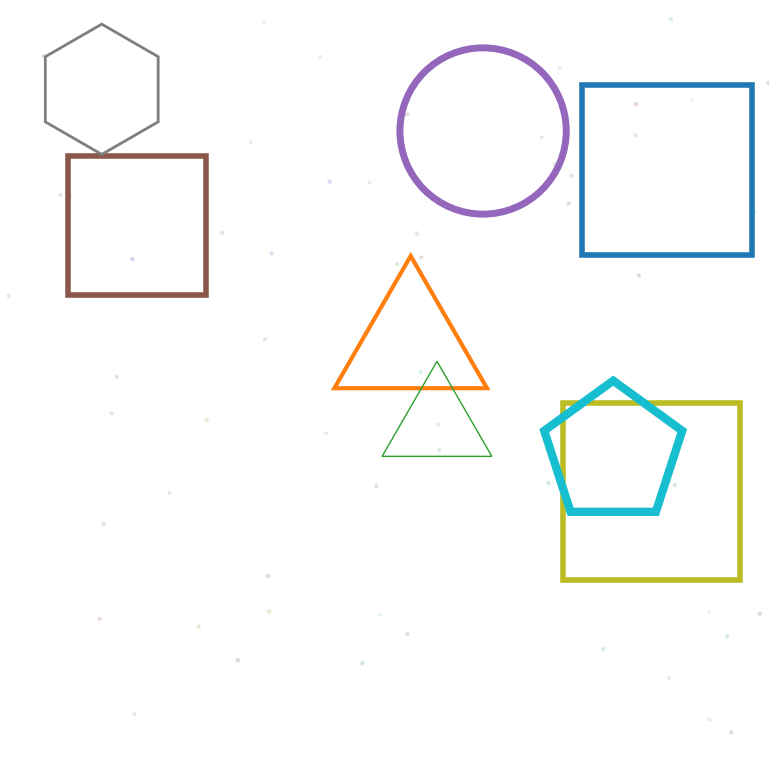[{"shape": "square", "thickness": 2, "radius": 0.55, "center": [0.866, 0.779]}, {"shape": "triangle", "thickness": 1.5, "radius": 0.57, "center": [0.533, 0.553]}, {"shape": "triangle", "thickness": 0.5, "radius": 0.41, "center": [0.568, 0.448]}, {"shape": "circle", "thickness": 2.5, "radius": 0.54, "center": [0.627, 0.83]}, {"shape": "square", "thickness": 2, "radius": 0.45, "center": [0.178, 0.707]}, {"shape": "hexagon", "thickness": 1, "radius": 0.42, "center": [0.132, 0.884]}, {"shape": "square", "thickness": 2, "radius": 0.58, "center": [0.846, 0.362]}, {"shape": "pentagon", "thickness": 3, "radius": 0.47, "center": [0.796, 0.411]}]